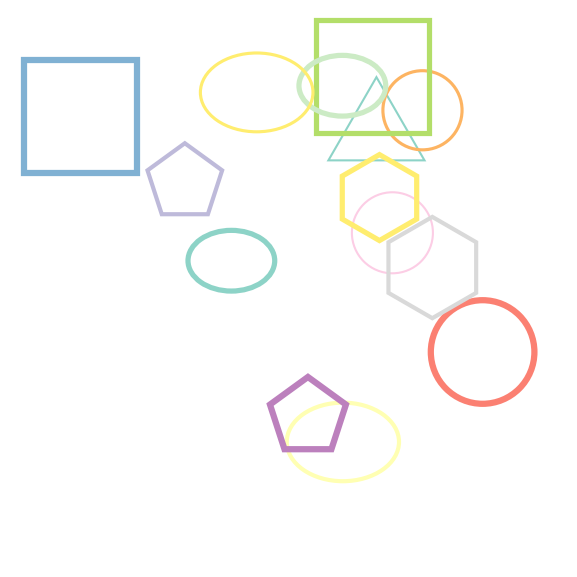[{"shape": "triangle", "thickness": 1, "radius": 0.48, "center": [0.652, 0.769]}, {"shape": "oval", "thickness": 2.5, "radius": 0.38, "center": [0.401, 0.548]}, {"shape": "oval", "thickness": 2, "radius": 0.49, "center": [0.594, 0.234]}, {"shape": "pentagon", "thickness": 2, "radius": 0.34, "center": [0.32, 0.683]}, {"shape": "circle", "thickness": 3, "radius": 0.45, "center": [0.836, 0.39]}, {"shape": "square", "thickness": 3, "radius": 0.49, "center": [0.14, 0.798]}, {"shape": "circle", "thickness": 1.5, "radius": 0.34, "center": [0.732, 0.808]}, {"shape": "square", "thickness": 2.5, "radius": 0.49, "center": [0.645, 0.866]}, {"shape": "circle", "thickness": 1, "radius": 0.35, "center": [0.679, 0.596]}, {"shape": "hexagon", "thickness": 2, "radius": 0.44, "center": [0.749, 0.536]}, {"shape": "pentagon", "thickness": 3, "radius": 0.35, "center": [0.533, 0.277]}, {"shape": "oval", "thickness": 2.5, "radius": 0.38, "center": [0.593, 0.851]}, {"shape": "hexagon", "thickness": 2.5, "radius": 0.37, "center": [0.657, 0.657]}, {"shape": "oval", "thickness": 1.5, "radius": 0.49, "center": [0.444, 0.839]}]